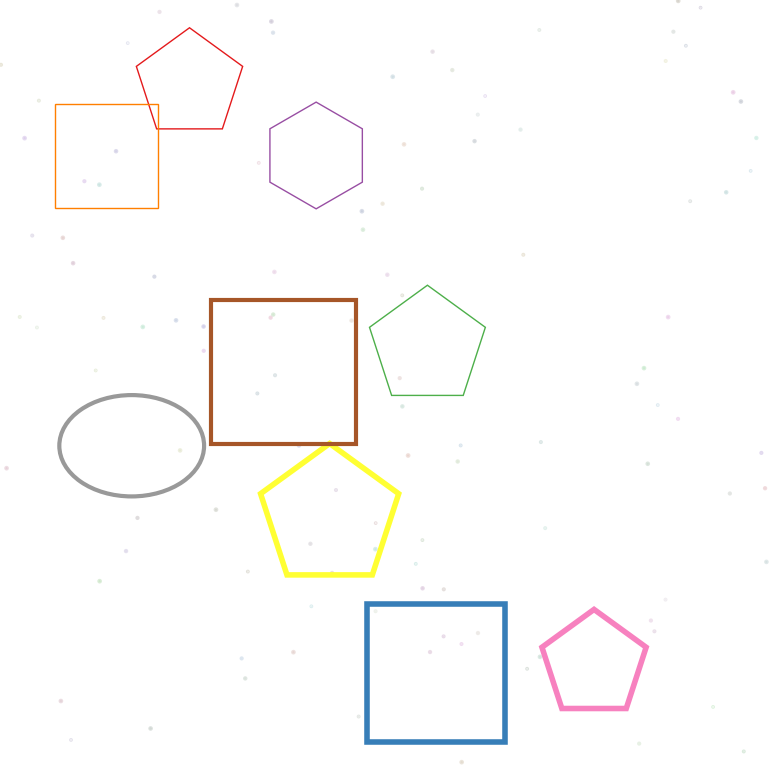[{"shape": "pentagon", "thickness": 0.5, "radius": 0.36, "center": [0.246, 0.891]}, {"shape": "square", "thickness": 2, "radius": 0.45, "center": [0.567, 0.126]}, {"shape": "pentagon", "thickness": 0.5, "radius": 0.4, "center": [0.555, 0.55]}, {"shape": "hexagon", "thickness": 0.5, "radius": 0.35, "center": [0.411, 0.798]}, {"shape": "square", "thickness": 0.5, "radius": 0.34, "center": [0.139, 0.797]}, {"shape": "pentagon", "thickness": 2, "radius": 0.47, "center": [0.428, 0.33]}, {"shape": "square", "thickness": 1.5, "radius": 0.47, "center": [0.368, 0.517]}, {"shape": "pentagon", "thickness": 2, "radius": 0.36, "center": [0.771, 0.137]}, {"shape": "oval", "thickness": 1.5, "radius": 0.47, "center": [0.171, 0.421]}]